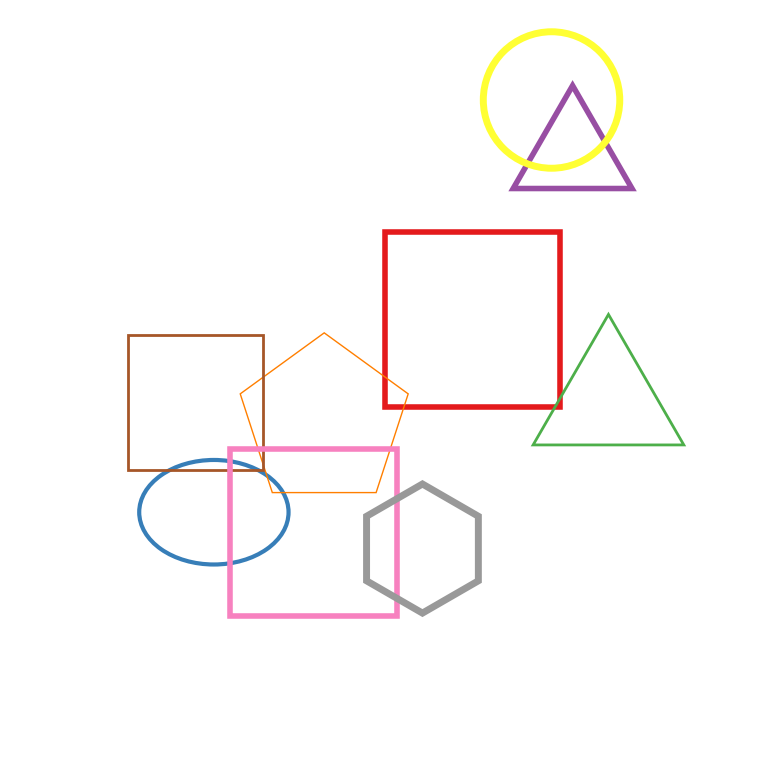[{"shape": "square", "thickness": 2, "radius": 0.57, "center": [0.614, 0.585]}, {"shape": "oval", "thickness": 1.5, "radius": 0.48, "center": [0.278, 0.335]}, {"shape": "triangle", "thickness": 1, "radius": 0.56, "center": [0.79, 0.479]}, {"shape": "triangle", "thickness": 2, "radius": 0.45, "center": [0.744, 0.8]}, {"shape": "pentagon", "thickness": 0.5, "radius": 0.57, "center": [0.421, 0.453]}, {"shape": "circle", "thickness": 2.5, "radius": 0.44, "center": [0.716, 0.87]}, {"shape": "square", "thickness": 1, "radius": 0.44, "center": [0.254, 0.477]}, {"shape": "square", "thickness": 2, "radius": 0.54, "center": [0.407, 0.308]}, {"shape": "hexagon", "thickness": 2.5, "radius": 0.42, "center": [0.549, 0.288]}]